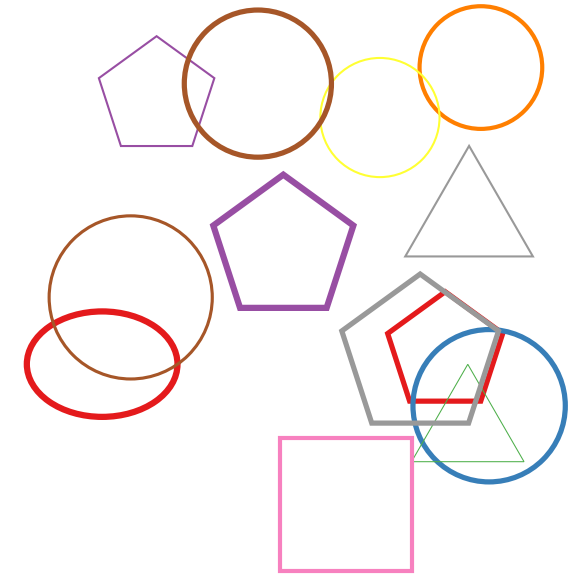[{"shape": "pentagon", "thickness": 2.5, "radius": 0.52, "center": [0.771, 0.389]}, {"shape": "oval", "thickness": 3, "radius": 0.65, "center": [0.177, 0.369]}, {"shape": "circle", "thickness": 2.5, "radius": 0.66, "center": [0.847, 0.297]}, {"shape": "triangle", "thickness": 0.5, "radius": 0.56, "center": [0.81, 0.256]}, {"shape": "pentagon", "thickness": 3, "radius": 0.64, "center": [0.491, 0.569]}, {"shape": "pentagon", "thickness": 1, "radius": 0.53, "center": [0.271, 0.831]}, {"shape": "circle", "thickness": 2, "radius": 0.53, "center": [0.833, 0.882]}, {"shape": "circle", "thickness": 1, "radius": 0.52, "center": [0.658, 0.796]}, {"shape": "circle", "thickness": 1.5, "radius": 0.71, "center": [0.226, 0.484]}, {"shape": "circle", "thickness": 2.5, "radius": 0.64, "center": [0.447, 0.854]}, {"shape": "square", "thickness": 2, "radius": 0.57, "center": [0.599, 0.125]}, {"shape": "pentagon", "thickness": 2.5, "radius": 0.71, "center": [0.728, 0.382]}, {"shape": "triangle", "thickness": 1, "radius": 0.64, "center": [0.812, 0.619]}]